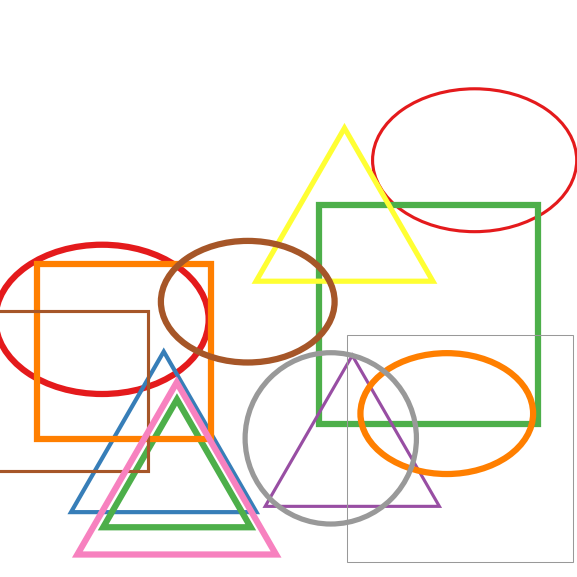[{"shape": "oval", "thickness": 1.5, "radius": 0.88, "center": [0.822, 0.722]}, {"shape": "oval", "thickness": 3, "radius": 0.92, "center": [0.177, 0.446]}, {"shape": "triangle", "thickness": 2, "radius": 0.93, "center": [0.284, 0.205]}, {"shape": "square", "thickness": 3, "radius": 0.95, "center": [0.742, 0.454]}, {"shape": "triangle", "thickness": 3, "radius": 0.74, "center": [0.306, 0.16]}, {"shape": "triangle", "thickness": 1.5, "radius": 0.87, "center": [0.61, 0.209]}, {"shape": "oval", "thickness": 3, "radius": 0.75, "center": [0.774, 0.283]}, {"shape": "square", "thickness": 3, "radius": 0.76, "center": [0.214, 0.39]}, {"shape": "triangle", "thickness": 2.5, "radius": 0.88, "center": [0.596, 0.601]}, {"shape": "square", "thickness": 1.5, "radius": 0.69, "center": [0.118, 0.322]}, {"shape": "oval", "thickness": 3, "radius": 0.75, "center": [0.429, 0.477]}, {"shape": "triangle", "thickness": 3, "radius": 0.99, "center": [0.306, 0.138]}, {"shape": "circle", "thickness": 2.5, "radius": 0.74, "center": [0.573, 0.24]}, {"shape": "square", "thickness": 0.5, "radius": 0.98, "center": [0.796, 0.222]}]